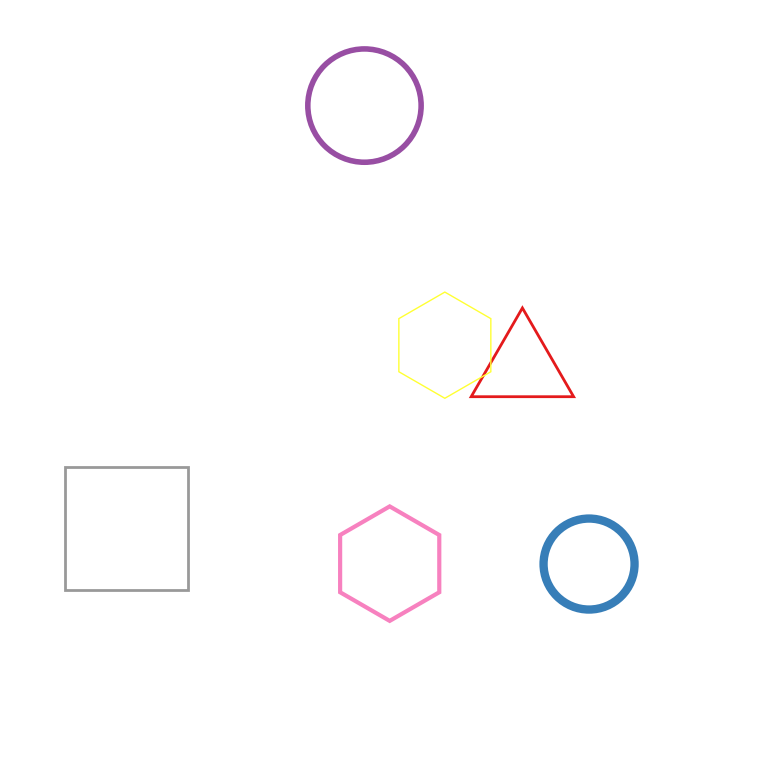[{"shape": "triangle", "thickness": 1, "radius": 0.38, "center": [0.678, 0.523]}, {"shape": "circle", "thickness": 3, "radius": 0.3, "center": [0.765, 0.267]}, {"shape": "circle", "thickness": 2, "radius": 0.37, "center": [0.473, 0.863]}, {"shape": "hexagon", "thickness": 0.5, "radius": 0.34, "center": [0.578, 0.552]}, {"shape": "hexagon", "thickness": 1.5, "radius": 0.37, "center": [0.506, 0.268]}, {"shape": "square", "thickness": 1, "radius": 0.4, "center": [0.164, 0.314]}]